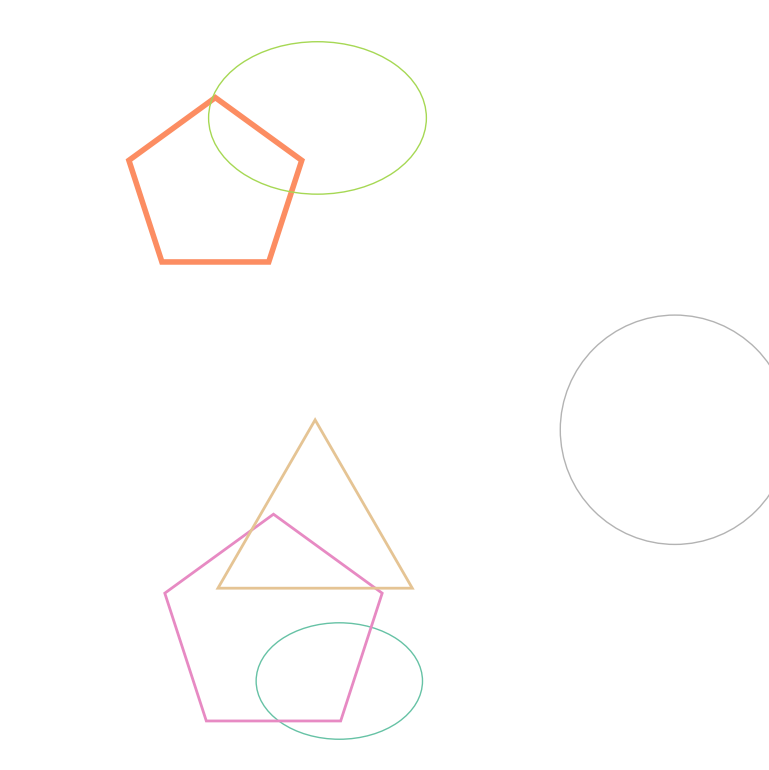[{"shape": "oval", "thickness": 0.5, "radius": 0.54, "center": [0.441, 0.116]}, {"shape": "pentagon", "thickness": 2, "radius": 0.59, "center": [0.28, 0.755]}, {"shape": "pentagon", "thickness": 1, "radius": 0.74, "center": [0.355, 0.184]}, {"shape": "oval", "thickness": 0.5, "radius": 0.71, "center": [0.412, 0.847]}, {"shape": "triangle", "thickness": 1, "radius": 0.73, "center": [0.409, 0.309]}, {"shape": "circle", "thickness": 0.5, "radius": 0.74, "center": [0.877, 0.442]}]